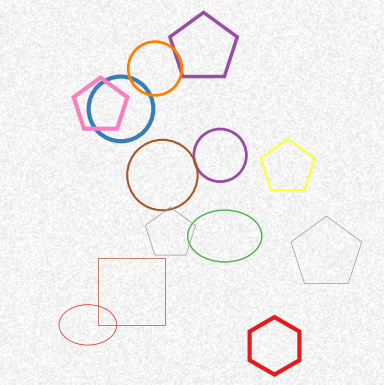[{"shape": "hexagon", "thickness": 3, "radius": 0.37, "center": [0.713, 0.102]}, {"shape": "oval", "thickness": 0.5, "radius": 0.37, "center": [0.228, 0.156]}, {"shape": "circle", "thickness": 3, "radius": 0.42, "center": [0.314, 0.717]}, {"shape": "oval", "thickness": 1, "radius": 0.48, "center": [0.584, 0.387]}, {"shape": "pentagon", "thickness": 2.5, "radius": 0.46, "center": [0.529, 0.876]}, {"shape": "circle", "thickness": 2, "radius": 0.34, "center": [0.572, 0.597]}, {"shape": "circle", "thickness": 2, "radius": 0.35, "center": [0.403, 0.822]}, {"shape": "pentagon", "thickness": 1.5, "radius": 0.37, "center": [0.748, 0.566]}, {"shape": "circle", "thickness": 1.5, "radius": 0.46, "center": [0.422, 0.545]}, {"shape": "square", "thickness": 0.5, "radius": 0.43, "center": [0.341, 0.243]}, {"shape": "pentagon", "thickness": 3, "radius": 0.37, "center": [0.261, 0.725]}, {"shape": "pentagon", "thickness": 0.5, "radius": 0.48, "center": [0.848, 0.342]}, {"shape": "pentagon", "thickness": 0.5, "radius": 0.34, "center": [0.443, 0.393]}]